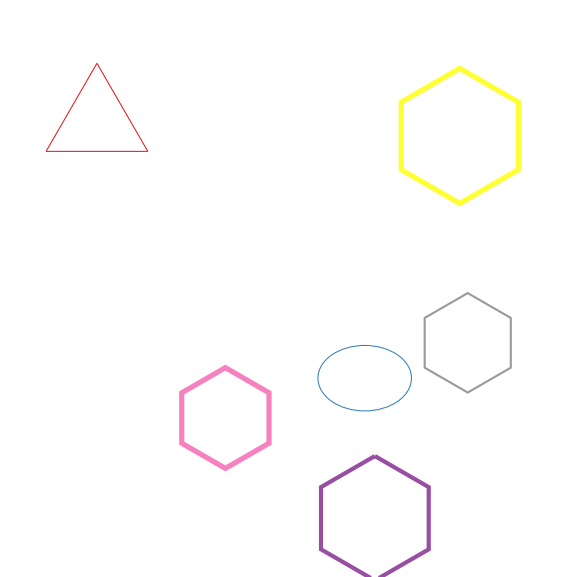[{"shape": "triangle", "thickness": 0.5, "radius": 0.51, "center": [0.168, 0.788]}, {"shape": "oval", "thickness": 0.5, "radius": 0.4, "center": [0.632, 0.344]}, {"shape": "hexagon", "thickness": 2, "radius": 0.54, "center": [0.649, 0.102]}, {"shape": "hexagon", "thickness": 2.5, "radius": 0.58, "center": [0.796, 0.764]}, {"shape": "hexagon", "thickness": 2.5, "radius": 0.44, "center": [0.39, 0.275]}, {"shape": "hexagon", "thickness": 1, "radius": 0.43, "center": [0.81, 0.406]}]